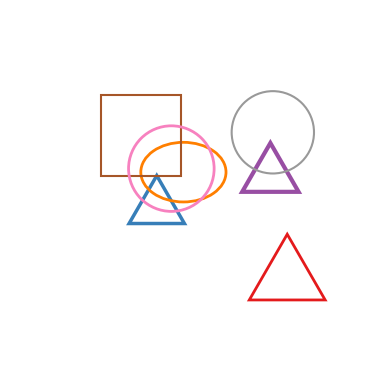[{"shape": "triangle", "thickness": 2, "radius": 0.57, "center": [0.746, 0.278]}, {"shape": "triangle", "thickness": 2.5, "radius": 0.41, "center": [0.407, 0.461]}, {"shape": "triangle", "thickness": 3, "radius": 0.42, "center": [0.702, 0.544]}, {"shape": "oval", "thickness": 2, "radius": 0.55, "center": [0.476, 0.553]}, {"shape": "square", "thickness": 1.5, "radius": 0.52, "center": [0.367, 0.648]}, {"shape": "circle", "thickness": 2, "radius": 0.56, "center": [0.445, 0.562]}, {"shape": "circle", "thickness": 1.5, "radius": 0.53, "center": [0.709, 0.656]}]